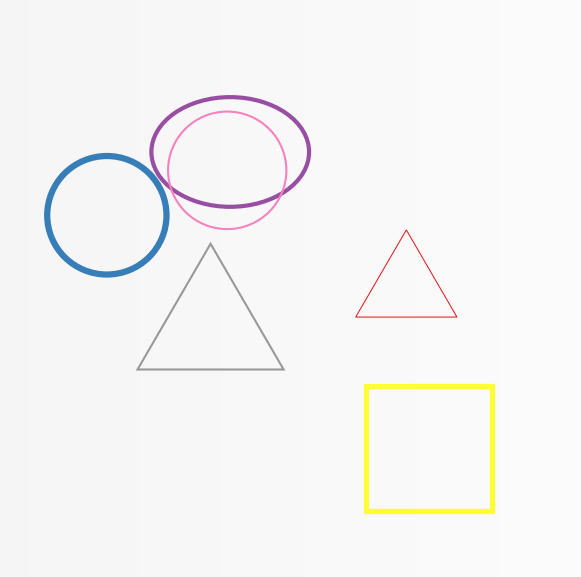[{"shape": "triangle", "thickness": 0.5, "radius": 0.5, "center": [0.699, 0.5]}, {"shape": "circle", "thickness": 3, "radius": 0.51, "center": [0.184, 0.626]}, {"shape": "oval", "thickness": 2, "radius": 0.68, "center": [0.396, 0.736]}, {"shape": "square", "thickness": 2.5, "radius": 0.54, "center": [0.738, 0.222]}, {"shape": "circle", "thickness": 1, "radius": 0.51, "center": [0.391, 0.704]}, {"shape": "triangle", "thickness": 1, "radius": 0.73, "center": [0.362, 0.432]}]